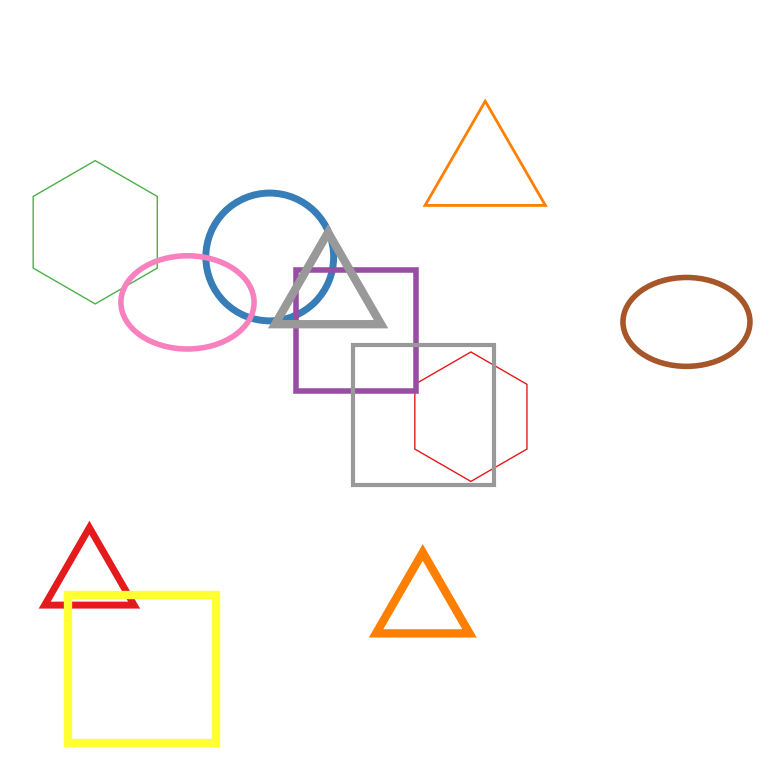[{"shape": "hexagon", "thickness": 0.5, "radius": 0.42, "center": [0.612, 0.459]}, {"shape": "triangle", "thickness": 2.5, "radius": 0.34, "center": [0.116, 0.248]}, {"shape": "circle", "thickness": 2.5, "radius": 0.41, "center": [0.35, 0.666]}, {"shape": "hexagon", "thickness": 0.5, "radius": 0.47, "center": [0.124, 0.698]}, {"shape": "square", "thickness": 2, "radius": 0.39, "center": [0.462, 0.571]}, {"shape": "triangle", "thickness": 3, "radius": 0.35, "center": [0.549, 0.212]}, {"shape": "triangle", "thickness": 1, "radius": 0.45, "center": [0.63, 0.778]}, {"shape": "square", "thickness": 3, "radius": 0.48, "center": [0.185, 0.131]}, {"shape": "oval", "thickness": 2, "radius": 0.41, "center": [0.892, 0.582]}, {"shape": "oval", "thickness": 2, "radius": 0.43, "center": [0.243, 0.607]}, {"shape": "triangle", "thickness": 3, "radius": 0.4, "center": [0.426, 0.619]}, {"shape": "square", "thickness": 1.5, "radius": 0.46, "center": [0.55, 0.461]}]